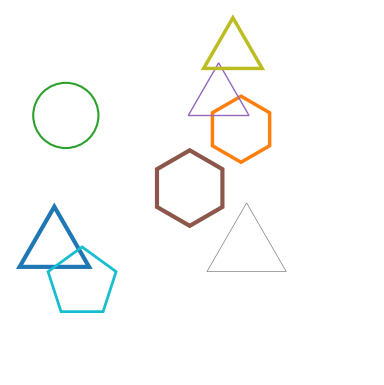[{"shape": "triangle", "thickness": 3, "radius": 0.52, "center": [0.141, 0.359]}, {"shape": "hexagon", "thickness": 2.5, "radius": 0.43, "center": [0.626, 0.664]}, {"shape": "circle", "thickness": 1.5, "radius": 0.42, "center": [0.171, 0.7]}, {"shape": "triangle", "thickness": 1, "radius": 0.46, "center": [0.568, 0.746]}, {"shape": "hexagon", "thickness": 3, "radius": 0.49, "center": [0.493, 0.512]}, {"shape": "triangle", "thickness": 0.5, "radius": 0.59, "center": [0.641, 0.354]}, {"shape": "triangle", "thickness": 2.5, "radius": 0.44, "center": [0.605, 0.866]}, {"shape": "pentagon", "thickness": 2, "radius": 0.46, "center": [0.213, 0.266]}]